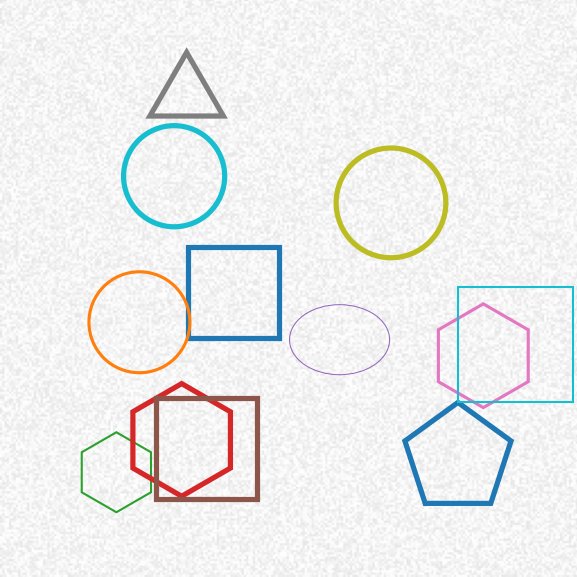[{"shape": "pentagon", "thickness": 2.5, "radius": 0.48, "center": [0.793, 0.206]}, {"shape": "square", "thickness": 2.5, "radius": 0.39, "center": [0.404, 0.492]}, {"shape": "circle", "thickness": 1.5, "radius": 0.44, "center": [0.241, 0.441]}, {"shape": "hexagon", "thickness": 1, "radius": 0.35, "center": [0.202, 0.181]}, {"shape": "hexagon", "thickness": 2.5, "radius": 0.49, "center": [0.315, 0.237]}, {"shape": "oval", "thickness": 0.5, "radius": 0.43, "center": [0.588, 0.411]}, {"shape": "square", "thickness": 2.5, "radius": 0.43, "center": [0.358, 0.223]}, {"shape": "hexagon", "thickness": 1.5, "radius": 0.45, "center": [0.837, 0.383]}, {"shape": "triangle", "thickness": 2.5, "radius": 0.37, "center": [0.323, 0.835]}, {"shape": "circle", "thickness": 2.5, "radius": 0.47, "center": [0.677, 0.648]}, {"shape": "circle", "thickness": 2.5, "radius": 0.44, "center": [0.302, 0.694]}, {"shape": "square", "thickness": 1, "radius": 0.5, "center": [0.892, 0.403]}]